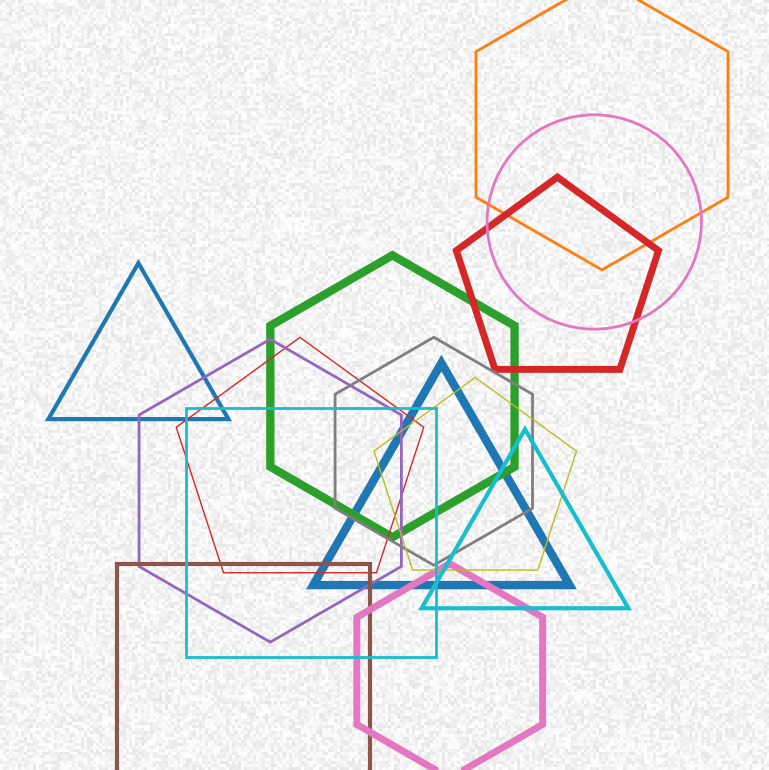[{"shape": "triangle", "thickness": 1.5, "radius": 0.68, "center": [0.18, 0.523]}, {"shape": "triangle", "thickness": 3, "radius": 0.96, "center": [0.573, 0.336]}, {"shape": "hexagon", "thickness": 1, "radius": 0.94, "center": [0.782, 0.838]}, {"shape": "hexagon", "thickness": 3, "radius": 0.92, "center": [0.51, 0.485]}, {"shape": "pentagon", "thickness": 0.5, "radius": 0.84, "center": [0.39, 0.393]}, {"shape": "pentagon", "thickness": 2.5, "radius": 0.69, "center": [0.724, 0.632]}, {"shape": "hexagon", "thickness": 1, "radius": 0.98, "center": [0.351, 0.363]}, {"shape": "square", "thickness": 1.5, "radius": 0.82, "center": [0.316, 0.103]}, {"shape": "hexagon", "thickness": 2.5, "radius": 0.7, "center": [0.584, 0.129]}, {"shape": "circle", "thickness": 1, "radius": 0.7, "center": [0.772, 0.712]}, {"shape": "hexagon", "thickness": 1, "radius": 0.74, "center": [0.563, 0.414]}, {"shape": "pentagon", "thickness": 0.5, "radius": 0.69, "center": [0.617, 0.372]}, {"shape": "square", "thickness": 1, "radius": 0.81, "center": [0.404, 0.308]}, {"shape": "triangle", "thickness": 1.5, "radius": 0.78, "center": [0.682, 0.288]}]